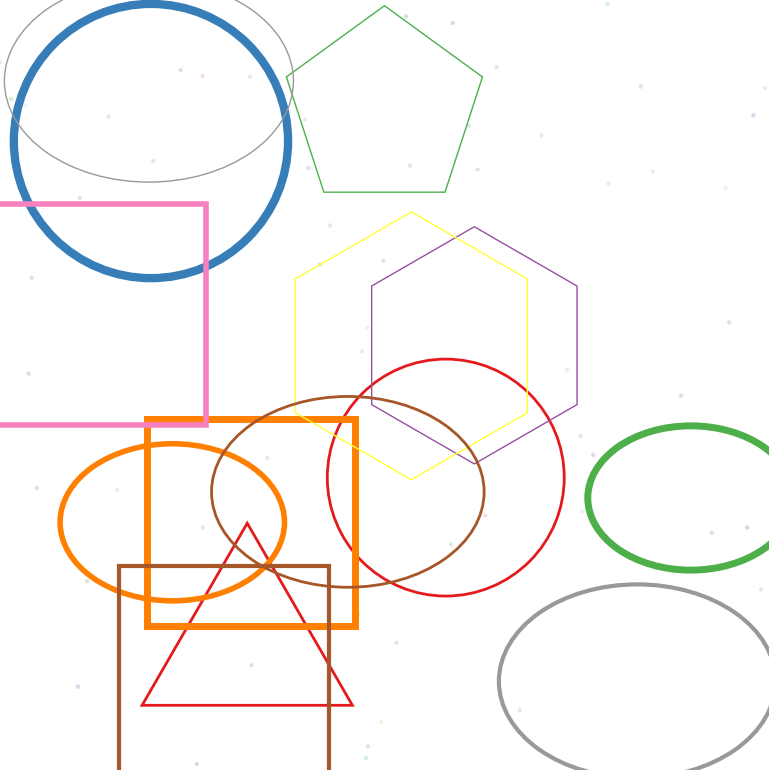[{"shape": "circle", "thickness": 1, "radius": 0.77, "center": [0.579, 0.38]}, {"shape": "triangle", "thickness": 1, "radius": 0.79, "center": [0.321, 0.163]}, {"shape": "circle", "thickness": 3, "radius": 0.89, "center": [0.196, 0.817]}, {"shape": "oval", "thickness": 2.5, "radius": 0.67, "center": [0.897, 0.353]}, {"shape": "pentagon", "thickness": 0.5, "radius": 0.67, "center": [0.499, 0.859]}, {"shape": "hexagon", "thickness": 0.5, "radius": 0.77, "center": [0.616, 0.552]}, {"shape": "oval", "thickness": 2, "radius": 0.73, "center": [0.224, 0.322]}, {"shape": "square", "thickness": 2.5, "radius": 0.67, "center": [0.326, 0.321]}, {"shape": "hexagon", "thickness": 0.5, "radius": 0.87, "center": [0.534, 0.551]}, {"shape": "oval", "thickness": 1, "radius": 0.89, "center": [0.452, 0.361]}, {"shape": "square", "thickness": 1.5, "radius": 0.68, "center": [0.291, 0.129]}, {"shape": "square", "thickness": 2, "radius": 0.72, "center": [0.124, 0.592]}, {"shape": "oval", "thickness": 1.5, "radius": 0.9, "center": [0.828, 0.115]}, {"shape": "oval", "thickness": 0.5, "radius": 0.94, "center": [0.193, 0.895]}]